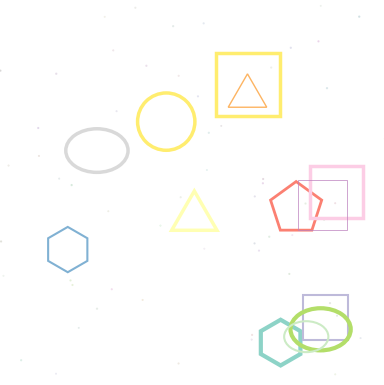[{"shape": "hexagon", "thickness": 3, "radius": 0.3, "center": [0.729, 0.11]}, {"shape": "triangle", "thickness": 2.5, "radius": 0.34, "center": [0.505, 0.436]}, {"shape": "square", "thickness": 1.5, "radius": 0.29, "center": [0.846, 0.176]}, {"shape": "pentagon", "thickness": 2, "radius": 0.35, "center": [0.769, 0.459]}, {"shape": "hexagon", "thickness": 1.5, "radius": 0.29, "center": [0.176, 0.352]}, {"shape": "triangle", "thickness": 1, "radius": 0.29, "center": [0.643, 0.75]}, {"shape": "oval", "thickness": 3, "radius": 0.39, "center": [0.833, 0.145]}, {"shape": "square", "thickness": 2.5, "radius": 0.34, "center": [0.874, 0.501]}, {"shape": "oval", "thickness": 2.5, "radius": 0.4, "center": [0.252, 0.609]}, {"shape": "square", "thickness": 0.5, "radius": 0.32, "center": [0.837, 0.467]}, {"shape": "oval", "thickness": 1.5, "radius": 0.29, "center": [0.795, 0.126]}, {"shape": "square", "thickness": 2.5, "radius": 0.41, "center": [0.645, 0.781]}, {"shape": "circle", "thickness": 2.5, "radius": 0.37, "center": [0.432, 0.684]}]